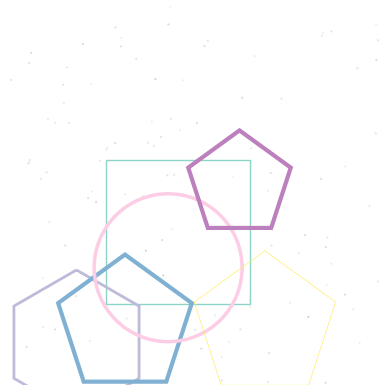[{"shape": "square", "thickness": 1, "radius": 0.93, "center": [0.462, 0.398]}, {"shape": "hexagon", "thickness": 2, "radius": 0.94, "center": [0.199, 0.111]}, {"shape": "pentagon", "thickness": 3, "radius": 0.91, "center": [0.325, 0.156]}, {"shape": "circle", "thickness": 2.5, "radius": 0.96, "center": [0.437, 0.305]}, {"shape": "pentagon", "thickness": 3, "radius": 0.7, "center": [0.622, 0.521]}, {"shape": "pentagon", "thickness": 0.5, "radius": 0.97, "center": [0.688, 0.156]}]